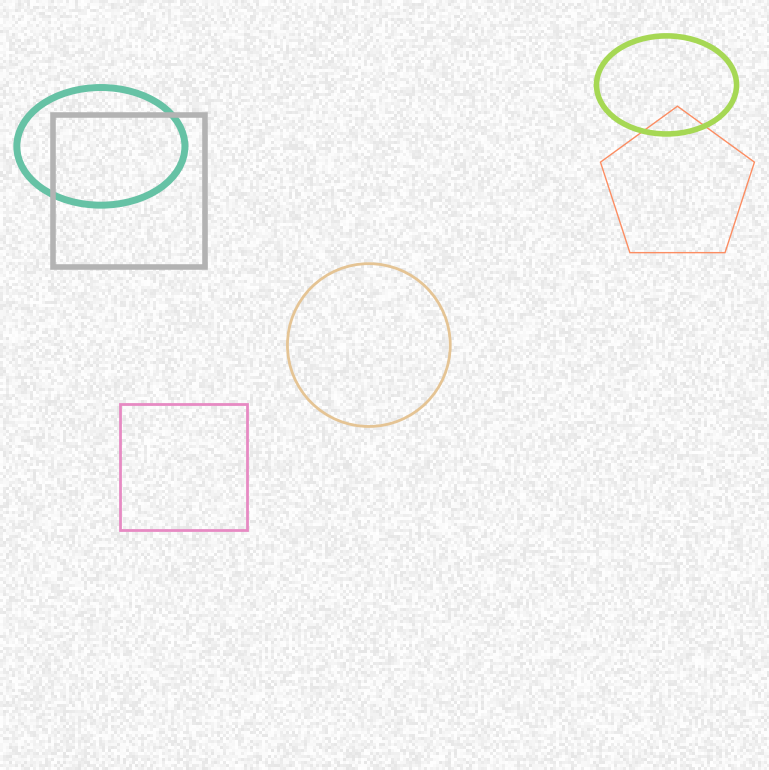[{"shape": "oval", "thickness": 2.5, "radius": 0.55, "center": [0.131, 0.81]}, {"shape": "pentagon", "thickness": 0.5, "radius": 0.53, "center": [0.88, 0.757]}, {"shape": "square", "thickness": 1, "radius": 0.41, "center": [0.238, 0.394]}, {"shape": "oval", "thickness": 2, "radius": 0.45, "center": [0.866, 0.89]}, {"shape": "circle", "thickness": 1, "radius": 0.53, "center": [0.479, 0.552]}, {"shape": "square", "thickness": 2, "radius": 0.49, "center": [0.168, 0.752]}]